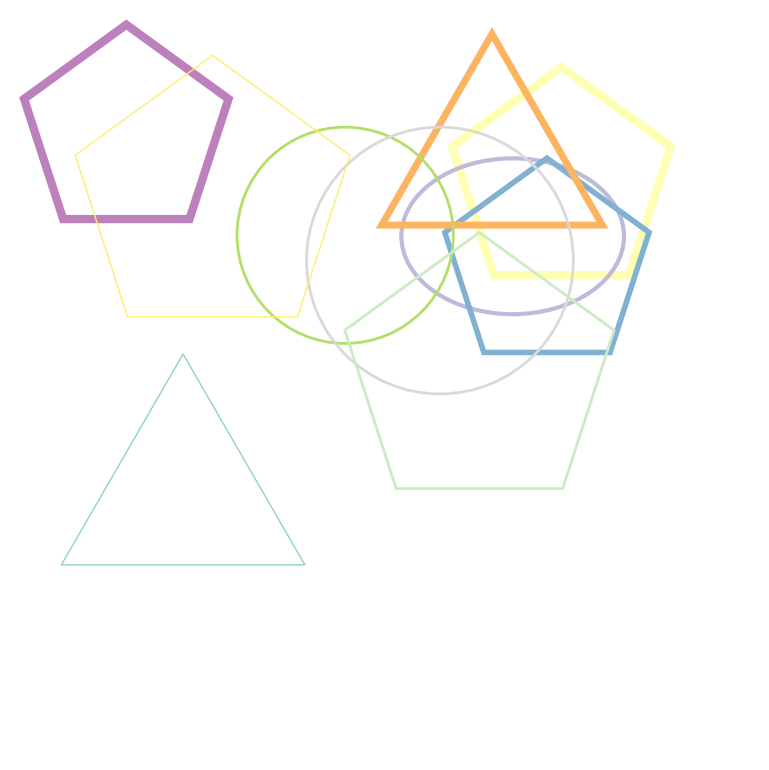[{"shape": "triangle", "thickness": 0.5, "radius": 0.91, "center": [0.238, 0.358]}, {"shape": "pentagon", "thickness": 3, "radius": 0.75, "center": [0.729, 0.764]}, {"shape": "oval", "thickness": 1.5, "radius": 0.72, "center": [0.666, 0.693]}, {"shape": "pentagon", "thickness": 2, "radius": 0.7, "center": [0.71, 0.655]}, {"shape": "triangle", "thickness": 2.5, "radius": 0.83, "center": [0.639, 0.79]}, {"shape": "circle", "thickness": 1, "radius": 0.7, "center": [0.448, 0.694]}, {"shape": "circle", "thickness": 1, "radius": 0.87, "center": [0.571, 0.662]}, {"shape": "pentagon", "thickness": 3, "radius": 0.7, "center": [0.164, 0.828]}, {"shape": "pentagon", "thickness": 1, "radius": 0.92, "center": [0.623, 0.514]}, {"shape": "pentagon", "thickness": 0.5, "radius": 0.94, "center": [0.276, 0.74]}]